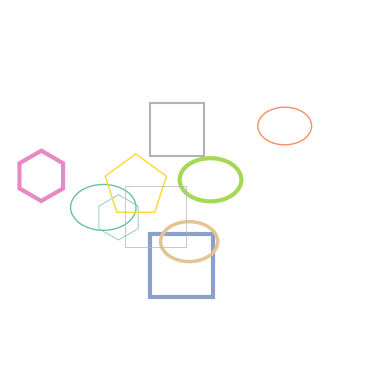[{"shape": "oval", "thickness": 1, "radius": 0.43, "center": [0.268, 0.461]}, {"shape": "hexagon", "thickness": 0.5, "radius": 0.29, "center": [0.308, 0.435]}, {"shape": "oval", "thickness": 1, "radius": 0.35, "center": [0.74, 0.673]}, {"shape": "square", "thickness": 3, "radius": 0.41, "center": [0.471, 0.311]}, {"shape": "hexagon", "thickness": 3, "radius": 0.33, "center": [0.107, 0.543]}, {"shape": "oval", "thickness": 3, "radius": 0.4, "center": [0.547, 0.533]}, {"shape": "pentagon", "thickness": 1, "radius": 0.42, "center": [0.353, 0.516]}, {"shape": "oval", "thickness": 2.5, "radius": 0.37, "center": [0.491, 0.372]}, {"shape": "square", "thickness": 1.5, "radius": 0.35, "center": [0.459, 0.663]}, {"shape": "square", "thickness": 0.5, "radius": 0.4, "center": [0.403, 0.437]}]